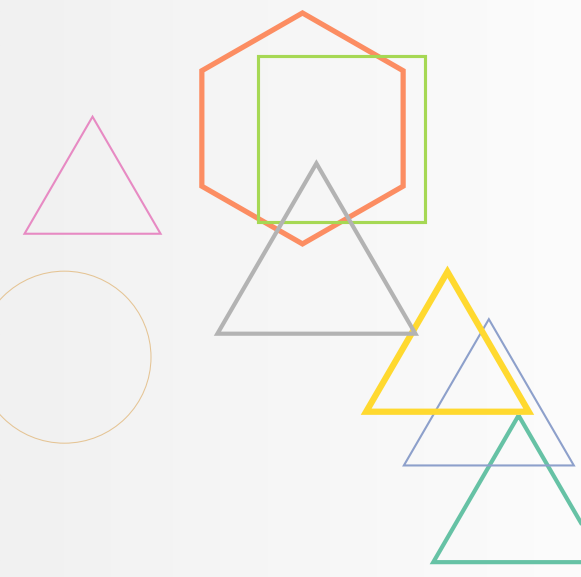[{"shape": "triangle", "thickness": 2, "radius": 0.85, "center": [0.892, 0.11]}, {"shape": "hexagon", "thickness": 2.5, "radius": 1.0, "center": [0.52, 0.777]}, {"shape": "triangle", "thickness": 1, "radius": 0.84, "center": [0.841, 0.278]}, {"shape": "triangle", "thickness": 1, "radius": 0.68, "center": [0.159, 0.662]}, {"shape": "square", "thickness": 1.5, "radius": 0.72, "center": [0.587, 0.758]}, {"shape": "triangle", "thickness": 3, "radius": 0.81, "center": [0.77, 0.367]}, {"shape": "circle", "thickness": 0.5, "radius": 0.74, "center": [0.111, 0.381]}, {"shape": "triangle", "thickness": 2, "radius": 0.98, "center": [0.544, 0.52]}]